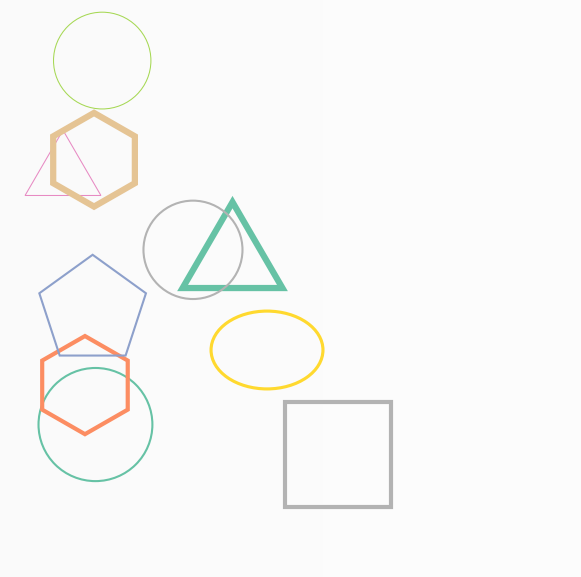[{"shape": "circle", "thickness": 1, "radius": 0.49, "center": [0.164, 0.264]}, {"shape": "triangle", "thickness": 3, "radius": 0.5, "center": [0.4, 0.55]}, {"shape": "hexagon", "thickness": 2, "radius": 0.42, "center": [0.146, 0.332]}, {"shape": "pentagon", "thickness": 1, "radius": 0.48, "center": [0.159, 0.461]}, {"shape": "triangle", "thickness": 0.5, "radius": 0.38, "center": [0.108, 0.698]}, {"shape": "circle", "thickness": 0.5, "radius": 0.42, "center": [0.176, 0.894]}, {"shape": "oval", "thickness": 1.5, "radius": 0.48, "center": [0.459, 0.393]}, {"shape": "hexagon", "thickness": 3, "radius": 0.41, "center": [0.162, 0.723]}, {"shape": "square", "thickness": 2, "radius": 0.45, "center": [0.581, 0.212]}, {"shape": "circle", "thickness": 1, "radius": 0.43, "center": [0.332, 0.567]}]